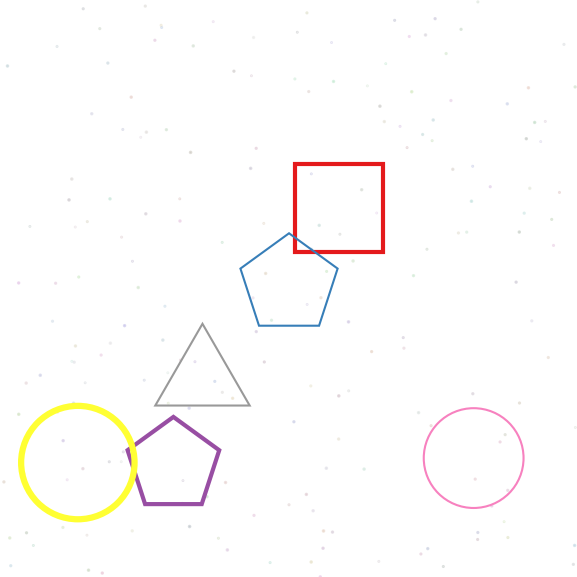[{"shape": "square", "thickness": 2, "radius": 0.38, "center": [0.587, 0.639]}, {"shape": "pentagon", "thickness": 1, "radius": 0.44, "center": [0.5, 0.507]}, {"shape": "pentagon", "thickness": 2, "radius": 0.42, "center": [0.3, 0.194]}, {"shape": "circle", "thickness": 3, "radius": 0.49, "center": [0.135, 0.198]}, {"shape": "circle", "thickness": 1, "radius": 0.43, "center": [0.82, 0.206]}, {"shape": "triangle", "thickness": 1, "radius": 0.47, "center": [0.351, 0.344]}]